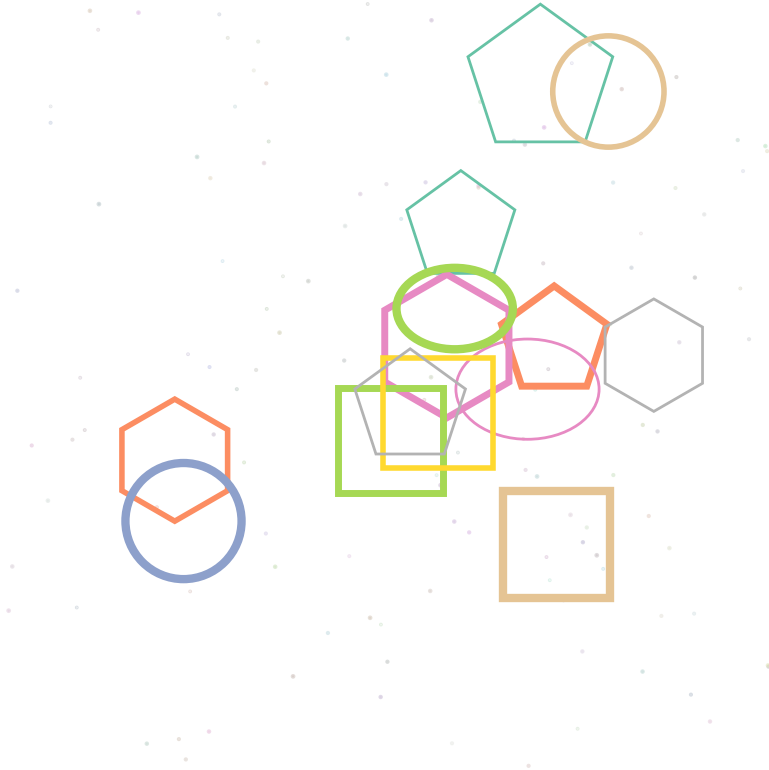[{"shape": "pentagon", "thickness": 1, "radius": 0.49, "center": [0.702, 0.896]}, {"shape": "pentagon", "thickness": 1, "radius": 0.37, "center": [0.598, 0.705]}, {"shape": "pentagon", "thickness": 2.5, "radius": 0.36, "center": [0.72, 0.557]}, {"shape": "hexagon", "thickness": 2, "radius": 0.4, "center": [0.227, 0.402]}, {"shape": "circle", "thickness": 3, "radius": 0.38, "center": [0.238, 0.323]}, {"shape": "hexagon", "thickness": 2.5, "radius": 0.47, "center": [0.58, 0.551]}, {"shape": "oval", "thickness": 1, "radius": 0.46, "center": [0.685, 0.495]}, {"shape": "oval", "thickness": 3, "radius": 0.38, "center": [0.59, 0.599]}, {"shape": "square", "thickness": 2.5, "radius": 0.34, "center": [0.507, 0.428]}, {"shape": "square", "thickness": 2, "radius": 0.36, "center": [0.569, 0.464]}, {"shape": "square", "thickness": 3, "radius": 0.35, "center": [0.723, 0.293]}, {"shape": "circle", "thickness": 2, "radius": 0.36, "center": [0.79, 0.881]}, {"shape": "pentagon", "thickness": 1, "radius": 0.38, "center": [0.533, 0.471]}, {"shape": "hexagon", "thickness": 1, "radius": 0.37, "center": [0.849, 0.539]}]